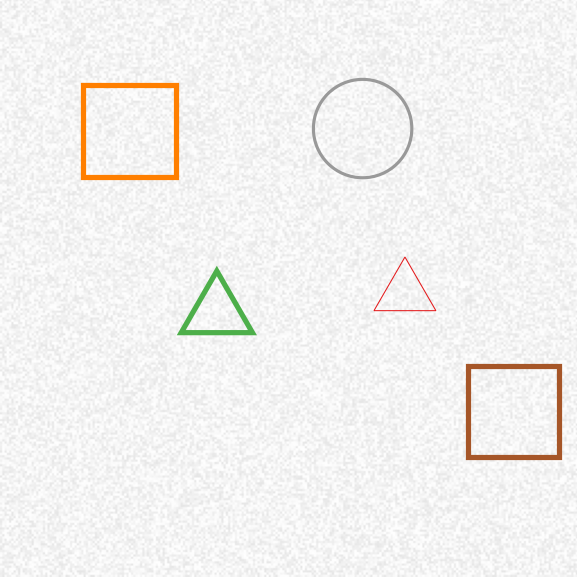[{"shape": "triangle", "thickness": 0.5, "radius": 0.31, "center": [0.701, 0.492]}, {"shape": "triangle", "thickness": 2.5, "radius": 0.36, "center": [0.375, 0.459]}, {"shape": "square", "thickness": 2.5, "radius": 0.4, "center": [0.224, 0.772]}, {"shape": "square", "thickness": 2.5, "radius": 0.39, "center": [0.889, 0.286]}, {"shape": "circle", "thickness": 1.5, "radius": 0.43, "center": [0.628, 0.777]}]